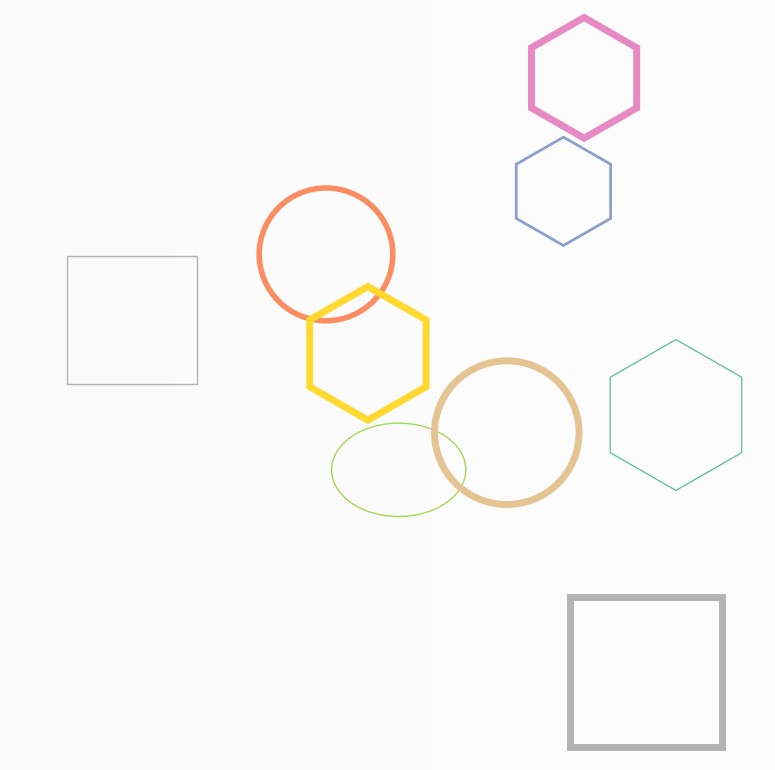[{"shape": "hexagon", "thickness": 0.5, "radius": 0.49, "center": [0.872, 0.461]}, {"shape": "circle", "thickness": 2, "radius": 0.43, "center": [0.421, 0.67]}, {"shape": "hexagon", "thickness": 1, "radius": 0.35, "center": [0.727, 0.752]}, {"shape": "hexagon", "thickness": 2.5, "radius": 0.39, "center": [0.754, 0.899]}, {"shape": "oval", "thickness": 0.5, "radius": 0.43, "center": [0.514, 0.39]}, {"shape": "hexagon", "thickness": 2.5, "radius": 0.43, "center": [0.475, 0.541]}, {"shape": "circle", "thickness": 2.5, "radius": 0.47, "center": [0.654, 0.438]}, {"shape": "square", "thickness": 2.5, "radius": 0.49, "center": [0.834, 0.127]}, {"shape": "square", "thickness": 0.5, "radius": 0.42, "center": [0.171, 0.584]}]